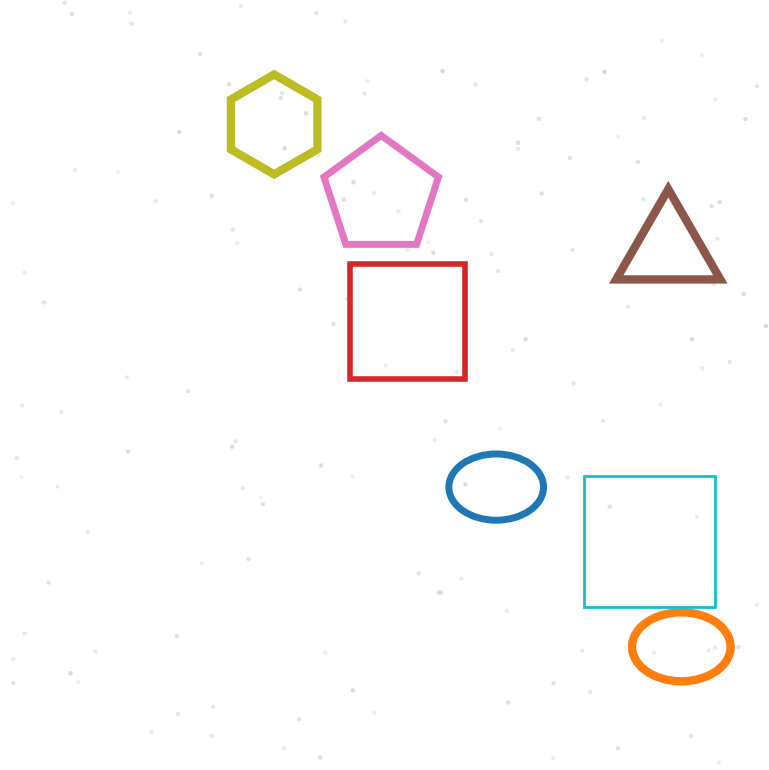[{"shape": "oval", "thickness": 2.5, "radius": 0.31, "center": [0.644, 0.367]}, {"shape": "oval", "thickness": 3, "radius": 0.32, "center": [0.885, 0.16]}, {"shape": "square", "thickness": 2, "radius": 0.37, "center": [0.53, 0.583]}, {"shape": "triangle", "thickness": 3, "radius": 0.39, "center": [0.868, 0.676]}, {"shape": "pentagon", "thickness": 2.5, "radius": 0.39, "center": [0.495, 0.746]}, {"shape": "hexagon", "thickness": 3, "radius": 0.32, "center": [0.356, 0.838]}, {"shape": "square", "thickness": 1, "radius": 0.42, "center": [0.844, 0.297]}]